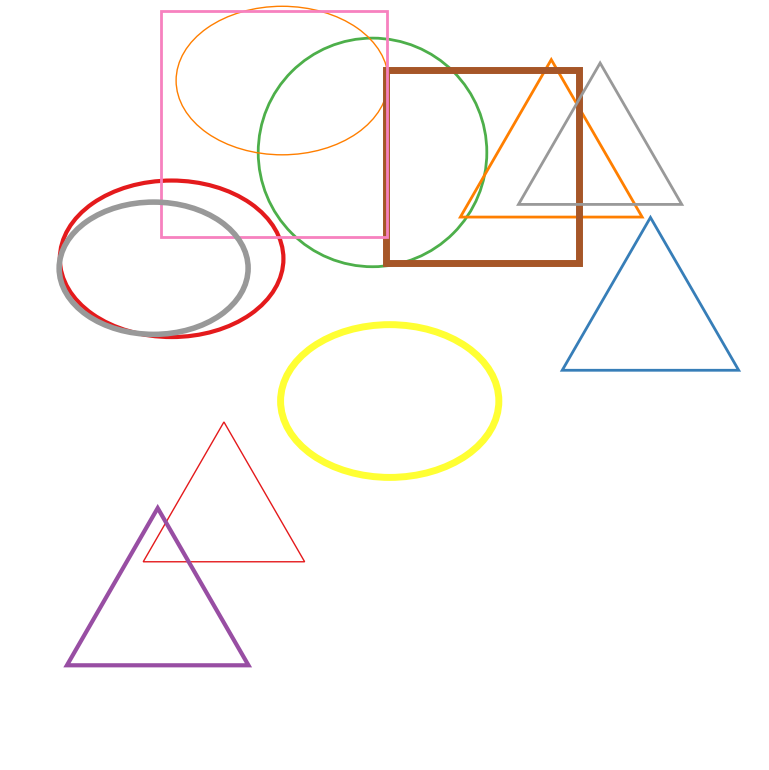[{"shape": "triangle", "thickness": 0.5, "radius": 0.61, "center": [0.291, 0.331]}, {"shape": "oval", "thickness": 1.5, "radius": 0.73, "center": [0.223, 0.664]}, {"shape": "triangle", "thickness": 1, "radius": 0.66, "center": [0.845, 0.585]}, {"shape": "circle", "thickness": 1, "radius": 0.74, "center": [0.484, 0.802]}, {"shape": "triangle", "thickness": 1.5, "radius": 0.68, "center": [0.205, 0.204]}, {"shape": "oval", "thickness": 0.5, "radius": 0.69, "center": [0.366, 0.895]}, {"shape": "triangle", "thickness": 1, "radius": 0.68, "center": [0.716, 0.786]}, {"shape": "oval", "thickness": 2.5, "radius": 0.71, "center": [0.506, 0.479]}, {"shape": "square", "thickness": 2.5, "radius": 0.63, "center": [0.627, 0.784]}, {"shape": "square", "thickness": 1, "radius": 0.73, "center": [0.355, 0.839]}, {"shape": "triangle", "thickness": 1, "radius": 0.61, "center": [0.779, 0.796]}, {"shape": "oval", "thickness": 2, "radius": 0.61, "center": [0.2, 0.652]}]